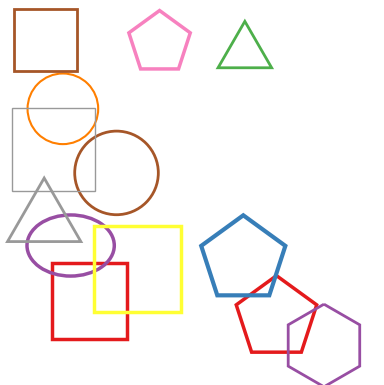[{"shape": "square", "thickness": 2.5, "radius": 0.49, "center": [0.233, 0.219]}, {"shape": "pentagon", "thickness": 2.5, "radius": 0.55, "center": [0.718, 0.174]}, {"shape": "pentagon", "thickness": 3, "radius": 0.57, "center": [0.632, 0.326]}, {"shape": "triangle", "thickness": 2, "radius": 0.4, "center": [0.636, 0.864]}, {"shape": "hexagon", "thickness": 2, "radius": 0.54, "center": [0.841, 0.103]}, {"shape": "oval", "thickness": 2.5, "radius": 0.57, "center": [0.183, 0.362]}, {"shape": "circle", "thickness": 1.5, "radius": 0.46, "center": [0.163, 0.717]}, {"shape": "square", "thickness": 2.5, "radius": 0.56, "center": [0.357, 0.302]}, {"shape": "circle", "thickness": 2, "radius": 0.54, "center": [0.303, 0.551]}, {"shape": "square", "thickness": 2, "radius": 0.4, "center": [0.118, 0.897]}, {"shape": "pentagon", "thickness": 2.5, "radius": 0.42, "center": [0.414, 0.889]}, {"shape": "square", "thickness": 1, "radius": 0.54, "center": [0.14, 0.611]}, {"shape": "triangle", "thickness": 2, "radius": 0.55, "center": [0.115, 0.428]}]